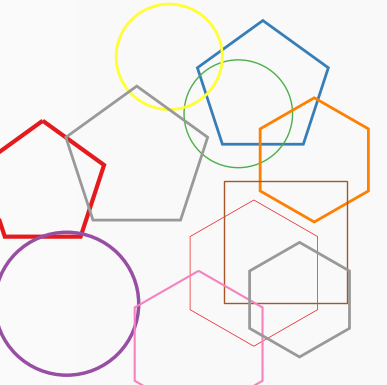[{"shape": "pentagon", "thickness": 3, "radius": 0.83, "center": [0.11, 0.52]}, {"shape": "hexagon", "thickness": 0.5, "radius": 0.95, "center": [0.655, 0.291]}, {"shape": "pentagon", "thickness": 2, "radius": 0.89, "center": [0.678, 0.769]}, {"shape": "circle", "thickness": 1, "radius": 0.7, "center": [0.615, 0.704]}, {"shape": "circle", "thickness": 2.5, "radius": 0.93, "center": [0.172, 0.211]}, {"shape": "hexagon", "thickness": 2, "radius": 0.81, "center": [0.811, 0.585]}, {"shape": "circle", "thickness": 2, "radius": 0.68, "center": [0.437, 0.852]}, {"shape": "square", "thickness": 1, "radius": 0.79, "center": [0.736, 0.372]}, {"shape": "hexagon", "thickness": 1.5, "radius": 0.95, "center": [0.513, 0.106]}, {"shape": "hexagon", "thickness": 2, "radius": 0.74, "center": [0.773, 0.222]}, {"shape": "pentagon", "thickness": 2, "radius": 0.96, "center": [0.353, 0.584]}]